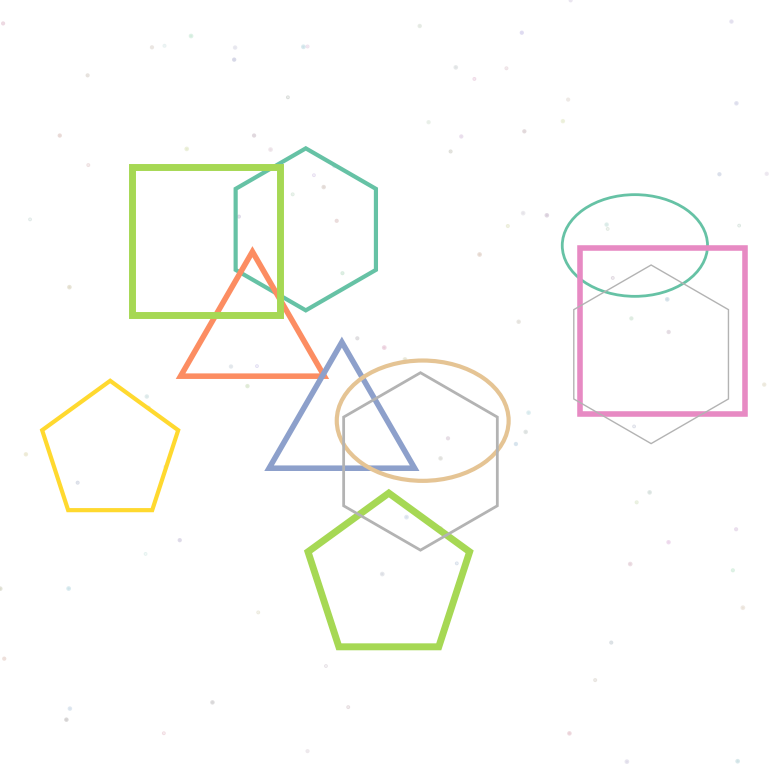[{"shape": "hexagon", "thickness": 1.5, "radius": 0.53, "center": [0.397, 0.702]}, {"shape": "oval", "thickness": 1, "radius": 0.47, "center": [0.825, 0.681]}, {"shape": "triangle", "thickness": 2, "radius": 0.54, "center": [0.328, 0.565]}, {"shape": "triangle", "thickness": 2, "radius": 0.55, "center": [0.444, 0.446]}, {"shape": "square", "thickness": 2, "radius": 0.54, "center": [0.86, 0.57]}, {"shape": "square", "thickness": 2.5, "radius": 0.48, "center": [0.267, 0.687]}, {"shape": "pentagon", "thickness": 2.5, "radius": 0.55, "center": [0.505, 0.249]}, {"shape": "pentagon", "thickness": 1.5, "radius": 0.46, "center": [0.143, 0.413]}, {"shape": "oval", "thickness": 1.5, "radius": 0.56, "center": [0.549, 0.454]}, {"shape": "hexagon", "thickness": 1, "radius": 0.58, "center": [0.546, 0.401]}, {"shape": "hexagon", "thickness": 0.5, "radius": 0.58, "center": [0.846, 0.54]}]